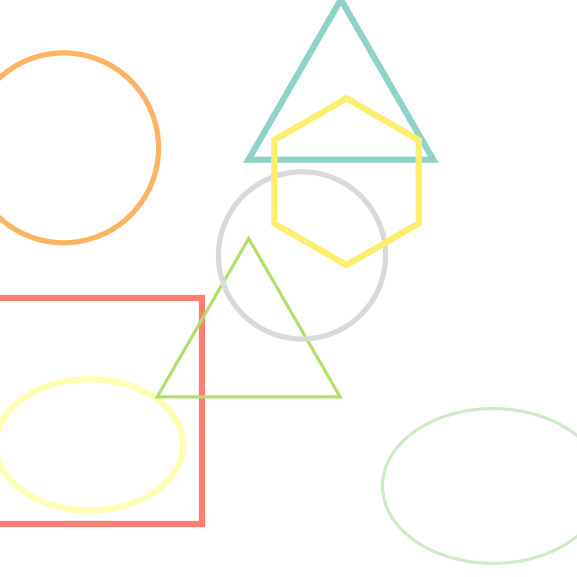[{"shape": "triangle", "thickness": 3, "radius": 0.92, "center": [0.59, 0.815]}, {"shape": "oval", "thickness": 3, "radius": 0.81, "center": [0.155, 0.229]}, {"shape": "square", "thickness": 3, "radius": 0.98, "center": [0.154, 0.288]}, {"shape": "circle", "thickness": 2.5, "radius": 0.82, "center": [0.11, 0.743]}, {"shape": "triangle", "thickness": 1.5, "radius": 0.91, "center": [0.431, 0.403]}, {"shape": "circle", "thickness": 2.5, "radius": 0.72, "center": [0.523, 0.557]}, {"shape": "oval", "thickness": 1.5, "radius": 0.96, "center": [0.854, 0.158]}, {"shape": "hexagon", "thickness": 3, "radius": 0.72, "center": [0.6, 0.684]}]